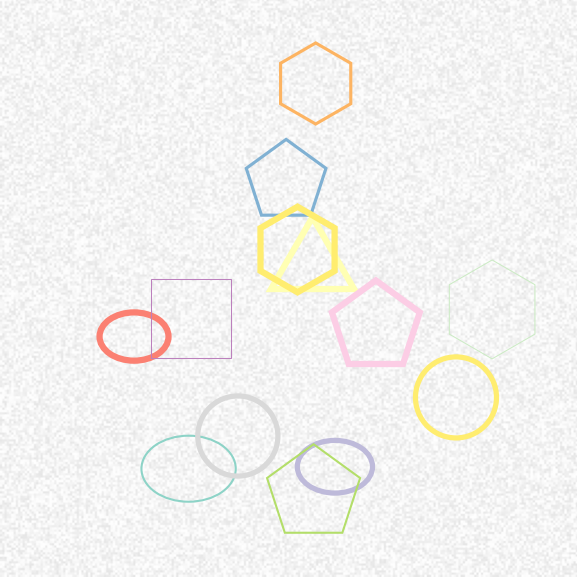[{"shape": "oval", "thickness": 1, "radius": 0.41, "center": [0.327, 0.188]}, {"shape": "triangle", "thickness": 3, "radius": 0.41, "center": [0.541, 0.54]}, {"shape": "oval", "thickness": 2.5, "radius": 0.33, "center": [0.58, 0.191]}, {"shape": "oval", "thickness": 3, "radius": 0.3, "center": [0.232, 0.416]}, {"shape": "pentagon", "thickness": 1.5, "radius": 0.36, "center": [0.495, 0.685]}, {"shape": "hexagon", "thickness": 1.5, "radius": 0.35, "center": [0.547, 0.855]}, {"shape": "pentagon", "thickness": 1, "radius": 0.42, "center": [0.543, 0.145]}, {"shape": "pentagon", "thickness": 3, "radius": 0.4, "center": [0.651, 0.434]}, {"shape": "circle", "thickness": 2.5, "radius": 0.35, "center": [0.412, 0.244]}, {"shape": "square", "thickness": 0.5, "radius": 0.34, "center": [0.33, 0.448]}, {"shape": "hexagon", "thickness": 0.5, "radius": 0.43, "center": [0.852, 0.463]}, {"shape": "circle", "thickness": 2.5, "radius": 0.35, "center": [0.79, 0.311]}, {"shape": "hexagon", "thickness": 3, "radius": 0.37, "center": [0.515, 0.567]}]